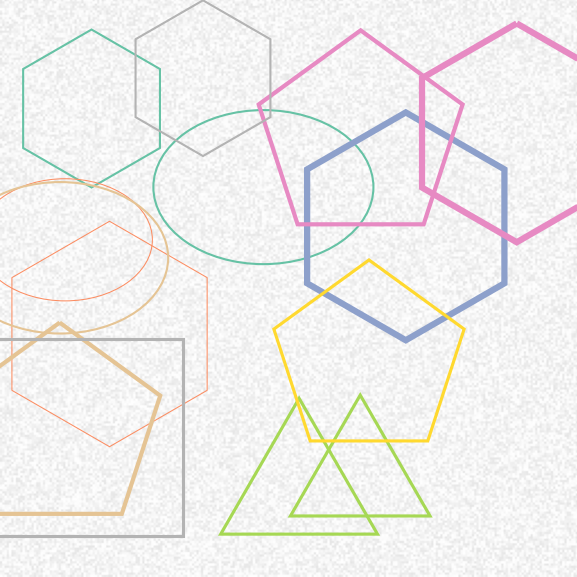[{"shape": "hexagon", "thickness": 1, "radius": 0.68, "center": [0.159, 0.811]}, {"shape": "oval", "thickness": 1, "radius": 0.95, "center": [0.456, 0.675]}, {"shape": "hexagon", "thickness": 0.5, "radius": 0.98, "center": [0.19, 0.421]}, {"shape": "oval", "thickness": 0.5, "radius": 0.76, "center": [0.113, 0.584]}, {"shape": "hexagon", "thickness": 3, "radius": 0.99, "center": [0.703, 0.607]}, {"shape": "hexagon", "thickness": 3, "radius": 0.95, "center": [0.895, 0.769]}, {"shape": "pentagon", "thickness": 2, "radius": 0.93, "center": [0.624, 0.761]}, {"shape": "triangle", "thickness": 1.5, "radius": 0.78, "center": [0.518, 0.153]}, {"shape": "triangle", "thickness": 1.5, "radius": 0.7, "center": [0.624, 0.175]}, {"shape": "pentagon", "thickness": 1.5, "radius": 0.87, "center": [0.639, 0.376]}, {"shape": "oval", "thickness": 1, "radius": 0.94, "center": [0.104, 0.553]}, {"shape": "pentagon", "thickness": 2, "radius": 0.92, "center": [0.103, 0.257]}, {"shape": "square", "thickness": 1.5, "radius": 0.85, "center": [0.146, 0.242]}, {"shape": "hexagon", "thickness": 1, "radius": 0.67, "center": [0.351, 0.864]}]